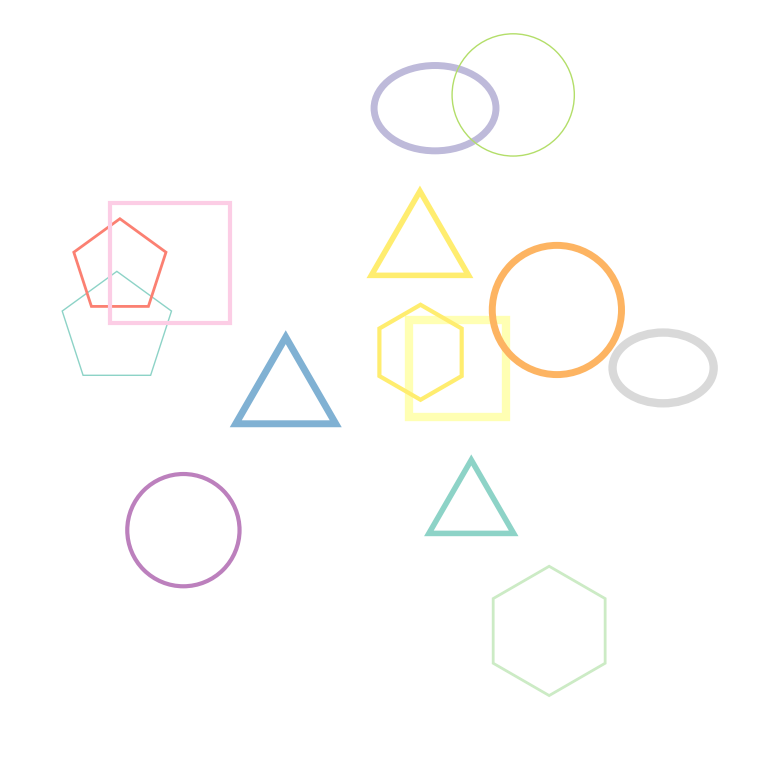[{"shape": "pentagon", "thickness": 0.5, "radius": 0.37, "center": [0.152, 0.573]}, {"shape": "triangle", "thickness": 2, "radius": 0.32, "center": [0.612, 0.339]}, {"shape": "square", "thickness": 3, "radius": 0.31, "center": [0.595, 0.521]}, {"shape": "oval", "thickness": 2.5, "radius": 0.4, "center": [0.565, 0.86]}, {"shape": "pentagon", "thickness": 1, "radius": 0.31, "center": [0.156, 0.653]}, {"shape": "triangle", "thickness": 2.5, "radius": 0.37, "center": [0.371, 0.487]}, {"shape": "circle", "thickness": 2.5, "radius": 0.42, "center": [0.723, 0.597]}, {"shape": "circle", "thickness": 0.5, "radius": 0.4, "center": [0.667, 0.877]}, {"shape": "square", "thickness": 1.5, "radius": 0.39, "center": [0.221, 0.658]}, {"shape": "oval", "thickness": 3, "radius": 0.33, "center": [0.861, 0.522]}, {"shape": "circle", "thickness": 1.5, "radius": 0.36, "center": [0.238, 0.311]}, {"shape": "hexagon", "thickness": 1, "radius": 0.42, "center": [0.713, 0.181]}, {"shape": "triangle", "thickness": 2, "radius": 0.36, "center": [0.545, 0.679]}, {"shape": "hexagon", "thickness": 1.5, "radius": 0.31, "center": [0.546, 0.543]}]